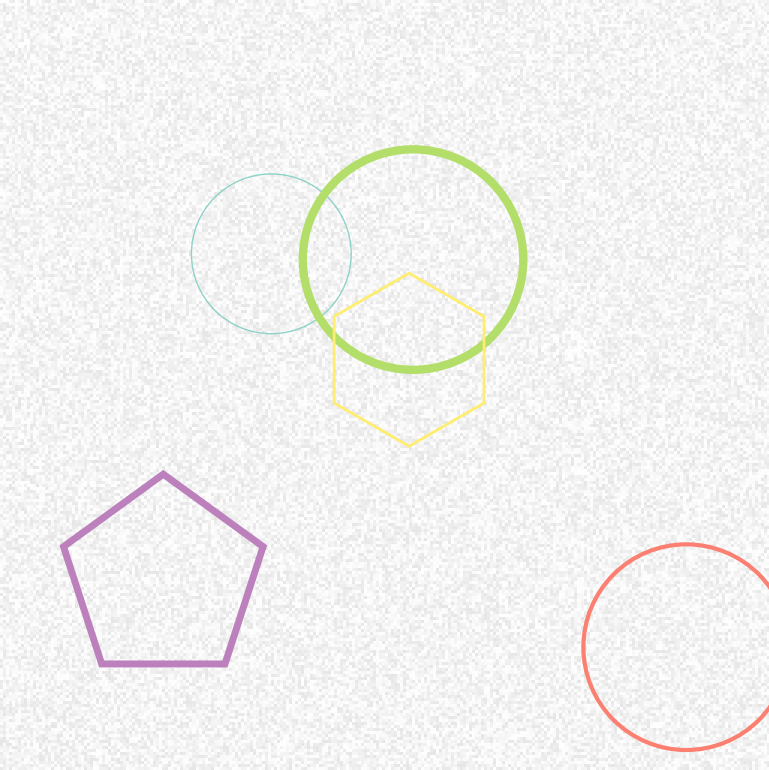[{"shape": "circle", "thickness": 0.5, "radius": 0.52, "center": [0.352, 0.67]}, {"shape": "circle", "thickness": 1.5, "radius": 0.67, "center": [0.891, 0.16]}, {"shape": "circle", "thickness": 3, "radius": 0.72, "center": [0.536, 0.663]}, {"shape": "pentagon", "thickness": 2.5, "radius": 0.68, "center": [0.212, 0.248]}, {"shape": "hexagon", "thickness": 1, "radius": 0.56, "center": [0.531, 0.533]}]